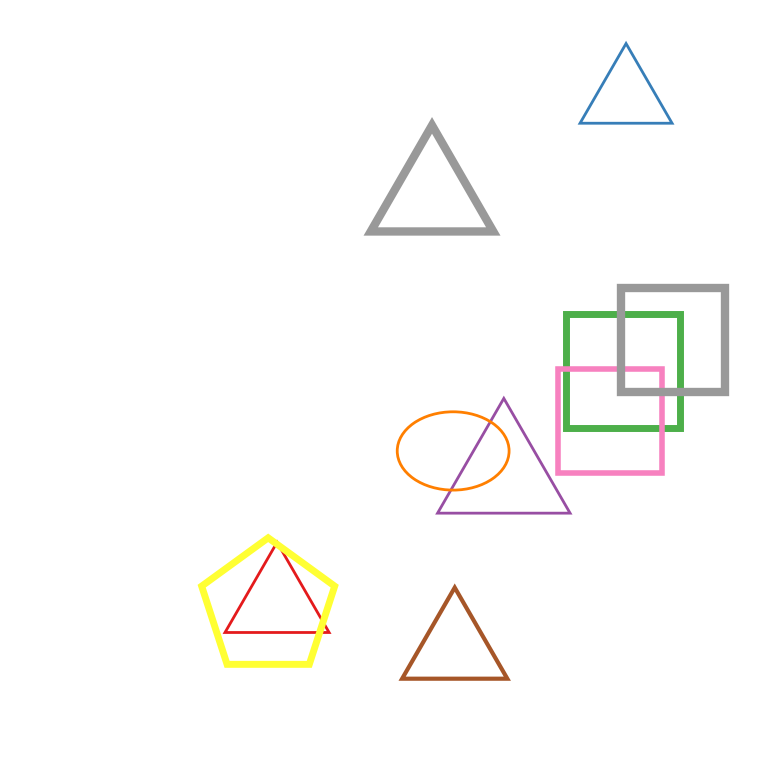[{"shape": "triangle", "thickness": 1, "radius": 0.39, "center": [0.36, 0.218]}, {"shape": "triangle", "thickness": 1, "radius": 0.34, "center": [0.813, 0.874]}, {"shape": "square", "thickness": 2.5, "radius": 0.37, "center": [0.809, 0.518]}, {"shape": "triangle", "thickness": 1, "radius": 0.5, "center": [0.654, 0.383]}, {"shape": "oval", "thickness": 1, "radius": 0.36, "center": [0.589, 0.414]}, {"shape": "pentagon", "thickness": 2.5, "radius": 0.45, "center": [0.348, 0.211]}, {"shape": "triangle", "thickness": 1.5, "radius": 0.39, "center": [0.591, 0.158]}, {"shape": "square", "thickness": 2, "radius": 0.34, "center": [0.792, 0.453]}, {"shape": "square", "thickness": 3, "radius": 0.34, "center": [0.874, 0.558]}, {"shape": "triangle", "thickness": 3, "radius": 0.46, "center": [0.561, 0.745]}]